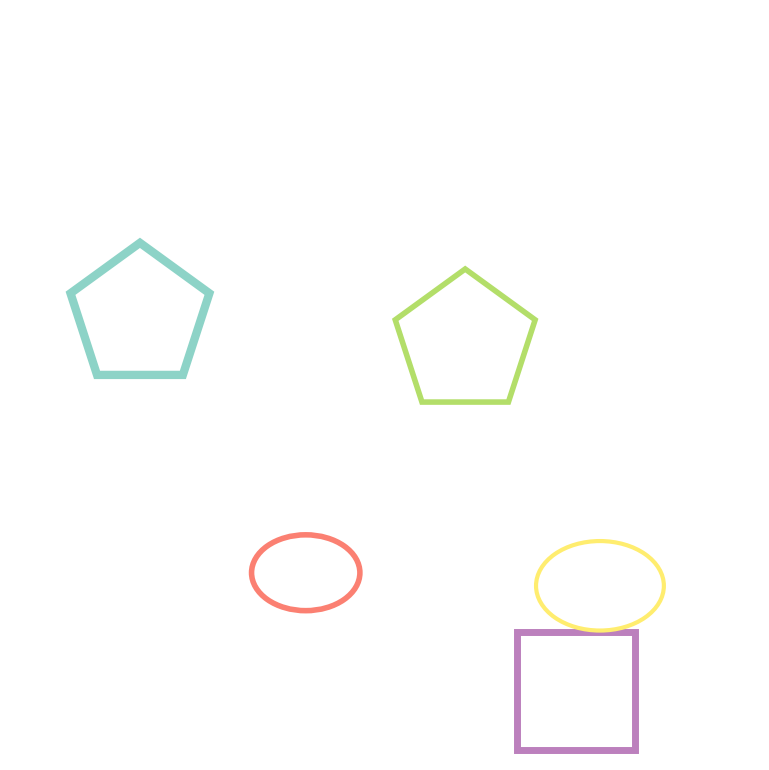[{"shape": "pentagon", "thickness": 3, "radius": 0.47, "center": [0.182, 0.59]}, {"shape": "oval", "thickness": 2, "radius": 0.35, "center": [0.397, 0.256]}, {"shape": "pentagon", "thickness": 2, "radius": 0.48, "center": [0.604, 0.555]}, {"shape": "square", "thickness": 2.5, "radius": 0.38, "center": [0.749, 0.102]}, {"shape": "oval", "thickness": 1.5, "radius": 0.42, "center": [0.779, 0.239]}]